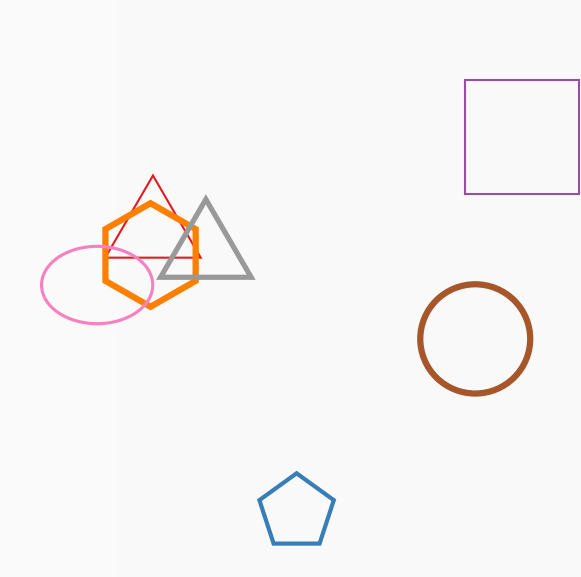[{"shape": "triangle", "thickness": 1, "radius": 0.47, "center": [0.263, 0.6]}, {"shape": "pentagon", "thickness": 2, "radius": 0.34, "center": [0.51, 0.112]}, {"shape": "square", "thickness": 1, "radius": 0.49, "center": [0.898, 0.762]}, {"shape": "hexagon", "thickness": 3, "radius": 0.45, "center": [0.259, 0.558]}, {"shape": "circle", "thickness": 3, "radius": 0.47, "center": [0.818, 0.412]}, {"shape": "oval", "thickness": 1.5, "radius": 0.48, "center": [0.167, 0.506]}, {"shape": "triangle", "thickness": 2.5, "radius": 0.45, "center": [0.354, 0.564]}]